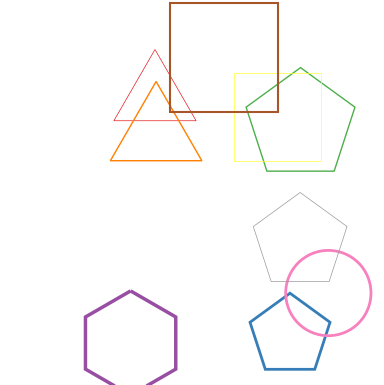[{"shape": "triangle", "thickness": 0.5, "radius": 0.62, "center": [0.403, 0.748]}, {"shape": "pentagon", "thickness": 2, "radius": 0.55, "center": [0.753, 0.129]}, {"shape": "pentagon", "thickness": 1, "radius": 0.74, "center": [0.781, 0.676]}, {"shape": "hexagon", "thickness": 2.5, "radius": 0.68, "center": [0.339, 0.109]}, {"shape": "triangle", "thickness": 1, "radius": 0.69, "center": [0.405, 0.651]}, {"shape": "square", "thickness": 0.5, "radius": 0.57, "center": [0.721, 0.696]}, {"shape": "square", "thickness": 1.5, "radius": 0.71, "center": [0.582, 0.851]}, {"shape": "circle", "thickness": 2, "radius": 0.55, "center": [0.853, 0.239]}, {"shape": "pentagon", "thickness": 0.5, "radius": 0.64, "center": [0.78, 0.372]}]